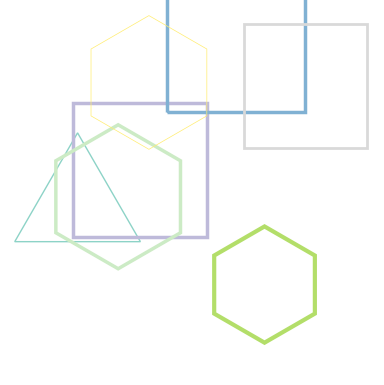[{"shape": "triangle", "thickness": 1, "radius": 0.94, "center": [0.201, 0.466]}, {"shape": "square", "thickness": 2.5, "radius": 0.87, "center": [0.364, 0.559]}, {"shape": "square", "thickness": 2.5, "radius": 0.89, "center": [0.614, 0.887]}, {"shape": "hexagon", "thickness": 3, "radius": 0.75, "center": [0.687, 0.261]}, {"shape": "square", "thickness": 2, "radius": 0.8, "center": [0.794, 0.777]}, {"shape": "hexagon", "thickness": 2.5, "radius": 0.93, "center": [0.307, 0.489]}, {"shape": "hexagon", "thickness": 0.5, "radius": 0.87, "center": [0.387, 0.786]}]